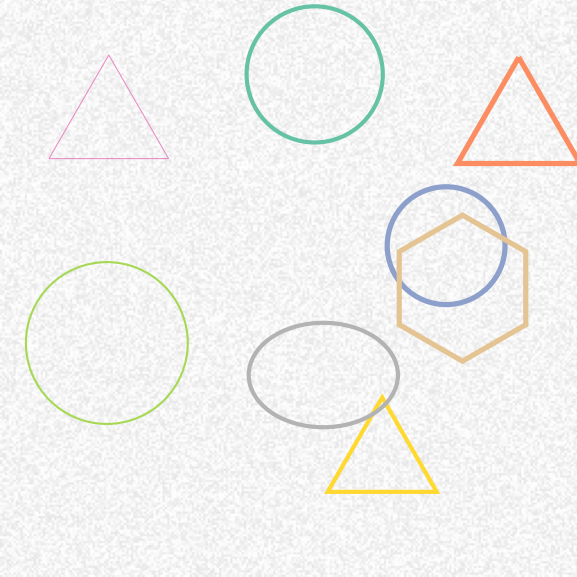[{"shape": "circle", "thickness": 2, "radius": 0.59, "center": [0.545, 0.87]}, {"shape": "triangle", "thickness": 2.5, "radius": 0.61, "center": [0.898, 0.777]}, {"shape": "circle", "thickness": 2.5, "radius": 0.51, "center": [0.773, 0.574]}, {"shape": "triangle", "thickness": 0.5, "radius": 0.6, "center": [0.188, 0.784]}, {"shape": "circle", "thickness": 1, "radius": 0.7, "center": [0.185, 0.405]}, {"shape": "triangle", "thickness": 2, "radius": 0.54, "center": [0.662, 0.202]}, {"shape": "hexagon", "thickness": 2.5, "radius": 0.63, "center": [0.801, 0.5]}, {"shape": "oval", "thickness": 2, "radius": 0.65, "center": [0.56, 0.35]}]